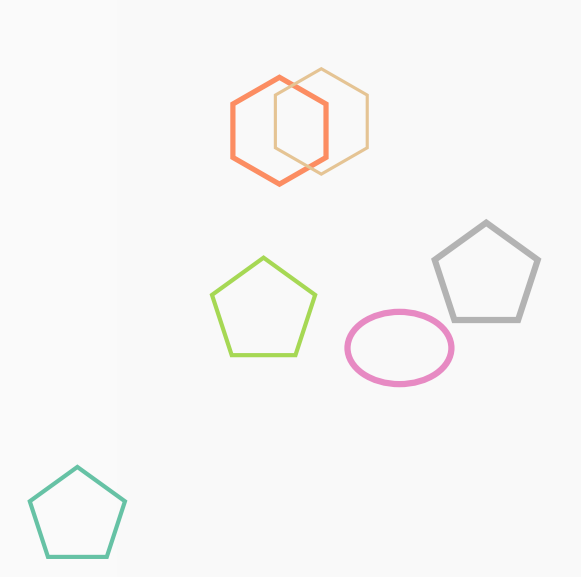[{"shape": "pentagon", "thickness": 2, "radius": 0.43, "center": [0.133, 0.104]}, {"shape": "hexagon", "thickness": 2.5, "radius": 0.46, "center": [0.481, 0.773]}, {"shape": "oval", "thickness": 3, "radius": 0.45, "center": [0.687, 0.397]}, {"shape": "pentagon", "thickness": 2, "radius": 0.47, "center": [0.453, 0.46]}, {"shape": "hexagon", "thickness": 1.5, "radius": 0.46, "center": [0.553, 0.789]}, {"shape": "pentagon", "thickness": 3, "radius": 0.47, "center": [0.837, 0.52]}]